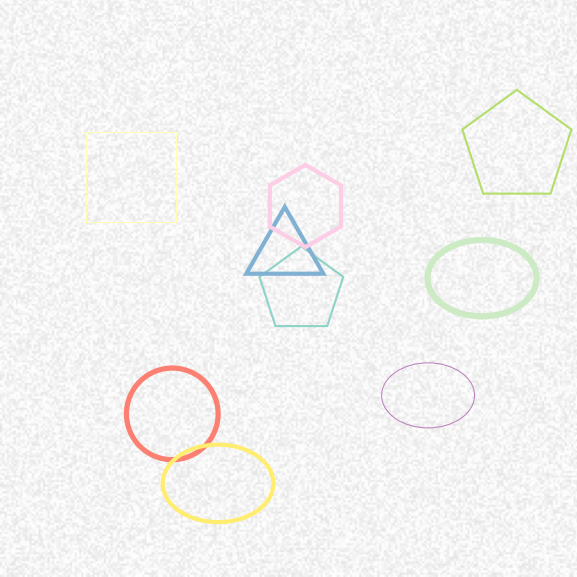[{"shape": "pentagon", "thickness": 1, "radius": 0.38, "center": [0.522, 0.496]}, {"shape": "square", "thickness": 0.5, "radius": 0.39, "center": [0.227, 0.693]}, {"shape": "circle", "thickness": 2.5, "radius": 0.4, "center": [0.298, 0.282]}, {"shape": "triangle", "thickness": 2, "radius": 0.39, "center": [0.493, 0.564]}, {"shape": "pentagon", "thickness": 1, "radius": 0.5, "center": [0.895, 0.744]}, {"shape": "hexagon", "thickness": 2, "radius": 0.36, "center": [0.529, 0.642]}, {"shape": "oval", "thickness": 0.5, "radius": 0.4, "center": [0.741, 0.315]}, {"shape": "oval", "thickness": 3, "radius": 0.47, "center": [0.835, 0.517]}, {"shape": "oval", "thickness": 2, "radius": 0.48, "center": [0.378, 0.162]}]